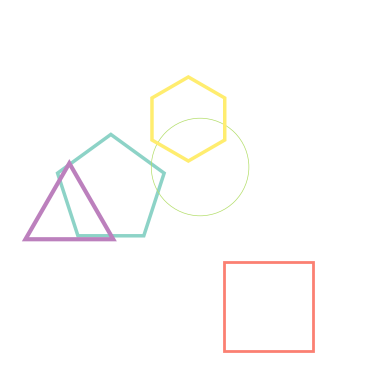[{"shape": "pentagon", "thickness": 2.5, "radius": 0.73, "center": [0.288, 0.505]}, {"shape": "square", "thickness": 2, "radius": 0.58, "center": [0.698, 0.204]}, {"shape": "circle", "thickness": 0.5, "radius": 0.63, "center": [0.52, 0.566]}, {"shape": "triangle", "thickness": 3, "radius": 0.66, "center": [0.18, 0.444]}, {"shape": "hexagon", "thickness": 2.5, "radius": 0.55, "center": [0.489, 0.691]}]